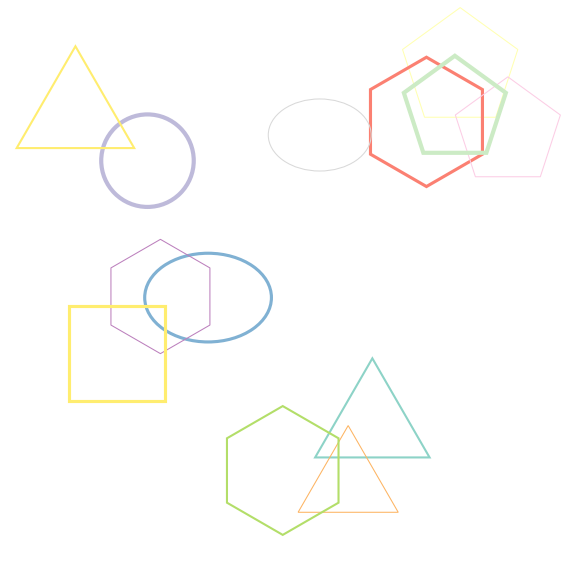[{"shape": "triangle", "thickness": 1, "radius": 0.57, "center": [0.645, 0.264]}, {"shape": "pentagon", "thickness": 0.5, "radius": 0.52, "center": [0.797, 0.881]}, {"shape": "circle", "thickness": 2, "radius": 0.4, "center": [0.255, 0.721]}, {"shape": "hexagon", "thickness": 1.5, "radius": 0.56, "center": [0.738, 0.788]}, {"shape": "oval", "thickness": 1.5, "radius": 0.55, "center": [0.36, 0.484]}, {"shape": "triangle", "thickness": 0.5, "radius": 0.5, "center": [0.603, 0.162]}, {"shape": "hexagon", "thickness": 1, "radius": 0.56, "center": [0.49, 0.184]}, {"shape": "pentagon", "thickness": 0.5, "radius": 0.48, "center": [0.879, 0.77]}, {"shape": "oval", "thickness": 0.5, "radius": 0.45, "center": [0.554, 0.765]}, {"shape": "hexagon", "thickness": 0.5, "radius": 0.49, "center": [0.278, 0.486]}, {"shape": "pentagon", "thickness": 2, "radius": 0.46, "center": [0.788, 0.81]}, {"shape": "triangle", "thickness": 1, "radius": 0.59, "center": [0.131, 0.801]}, {"shape": "square", "thickness": 1.5, "radius": 0.41, "center": [0.203, 0.387]}]